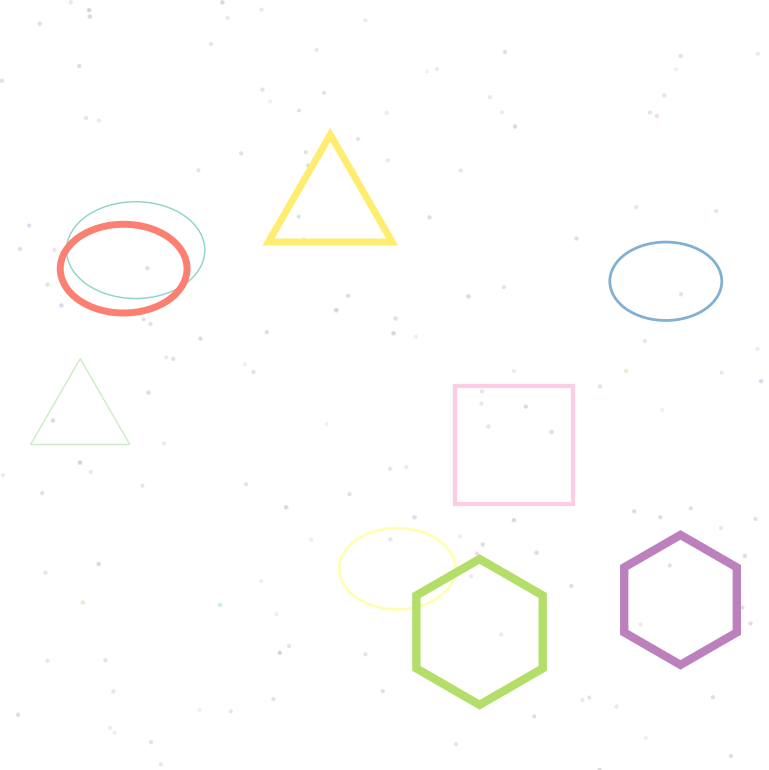[{"shape": "oval", "thickness": 0.5, "radius": 0.45, "center": [0.176, 0.675]}, {"shape": "oval", "thickness": 1, "radius": 0.38, "center": [0.516, 0.261]}, {"shape": "oval", "thickness": 2.5, "radius": 0.41, "center": [0.161, 0.651]}, {"shape": "oval", "thickness": 1, "radius": 0.36, "center": [0.865, 0.635]}, {"shape": "hexagon", "thickness": 3, "radius": 0.47, "center": [0.623, 0.179]}, {"shape": "square", "thickness": 1.5, "radius": 0.38, "center": [0.668, 0.423]}, {"shape": "hexagon", "thickness": 3, "radius": 0.42, "center": [0.884, 0.221]}, {"shape": "triangle", "thickness": 0.5, "radius": 0.37, "center": [0.104, 0.46]}, {"shape": "triangle", "thickness": 2.5, "radius": 0.46, "center": [0.429, 0.732]}]